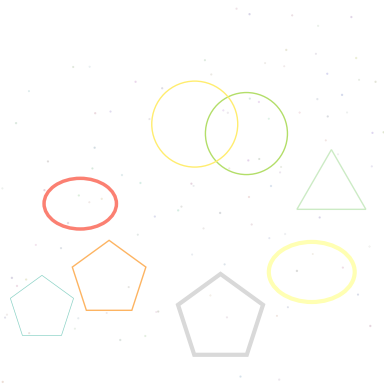[{"shape": "pentagon", "thickness": 0.5, "radius": 0.43, "center": [0.109, 0.199]}, {"shape": "oval", "thickness": 3, "radius": 0.56, "center": [0.81, 0.294]}, {"shape": "oval", "thickness": 2.5, "radius": 0.47, "center": [0.208, 0.471]}, {"shape": "pentagon", "thickness": 1, "radius": 0.5, "center": [0.283, 0.275]}, {"shape": "circle", "thickness": 1, "radius": 0.53, "center": [0.64, 0.653]}, {"shape": "pentagon", "thickness": 3, "radius": 0.58, "center": [0.573, 0.172]}, {"shape": "triangle", "thickness": 1, "radius": 0.52, "center": [0.861, 0.508]}, {"shape": "circle", "thickness": 1, "radius": 0.56, "center": [0.506, 0.678]}]